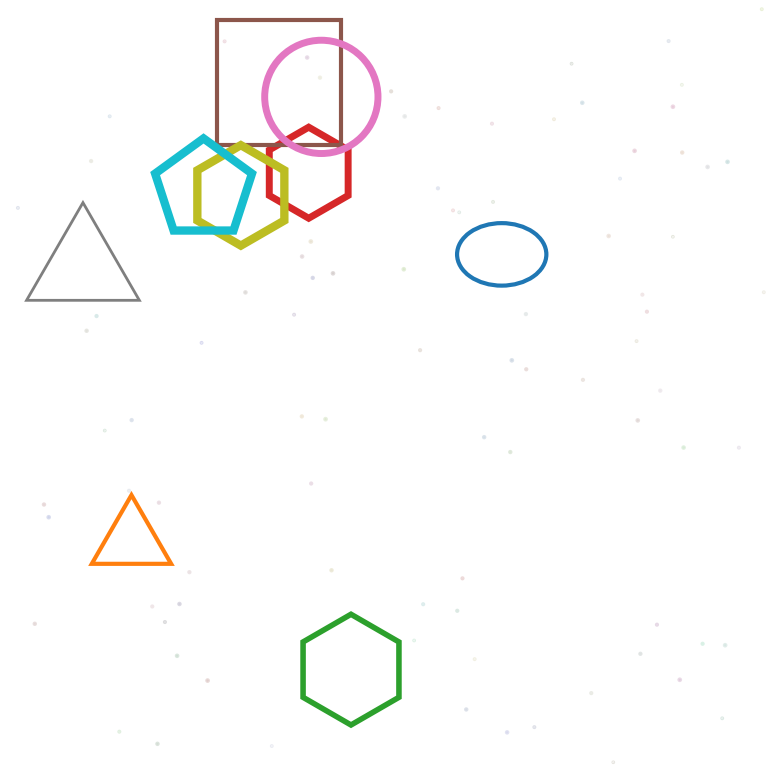[{"shape": "oval", "thickness": 1.5, "radius": 0.29, "center": [0.652, 0.67]}, {"shape": "triangle", "thickness": 1.5, "radius": 0.3, "center": [0.171, 0.298]}, {"shape": "hexagon", "thickness": 2, "radius": 0.36, "center": [0.456, 0.13]}, {"shape": "hexagon", "thickness": 2.5, "radius": 0.3, "center": [0.401, 0.776]}, {"shape": "square", "thickness": 1.5, "radius": 0.4, "center": [0.362, 0.893]}, {"shape": "circle", "thickness": 2.5, "radius": 0.37, "center": [0.417, 0.874]}, {"shape": "triangle", "thickness": 1, "radius": 0.42, "center": [0.108, 0.652]}, {"shape": "hexagon", "thickness": 3, "radius": 0.33, "center": [0.313, 0.746]}, {"shape": "pentagon", "thickness": 3, "radius": 0.33, "center": [0.264, 0.754]}]